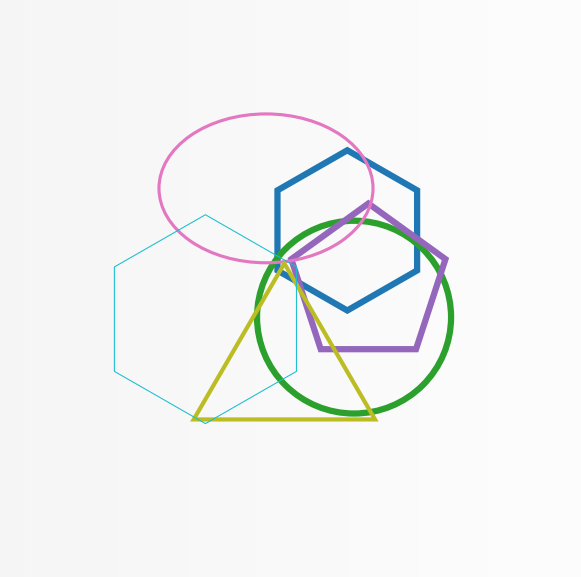[{"shape": "hexagon", "thickness": 3, "radius": 0.69, "center": [0.597, 0.6]}, {"shape": "circle", "thickness": 3, "radius": 0.83, "center": [0.609, 0.45]}, {"shape": "pentagon", "thickness": 3, "radius": 0.7, "center": [0.634, 0.507]}, {"shape": "oval", "thickness": 1.5, "radius": 0.92, "center": [0.458, 0.673]}, {"shape": "triangle", "thickness": 2, "radius": 0.9, "center": [0.489, 0.363]}, {"shape": "hexagon", "thickness": 0.5, "radius": 0.9, "center": [0.353, 0.446]}]